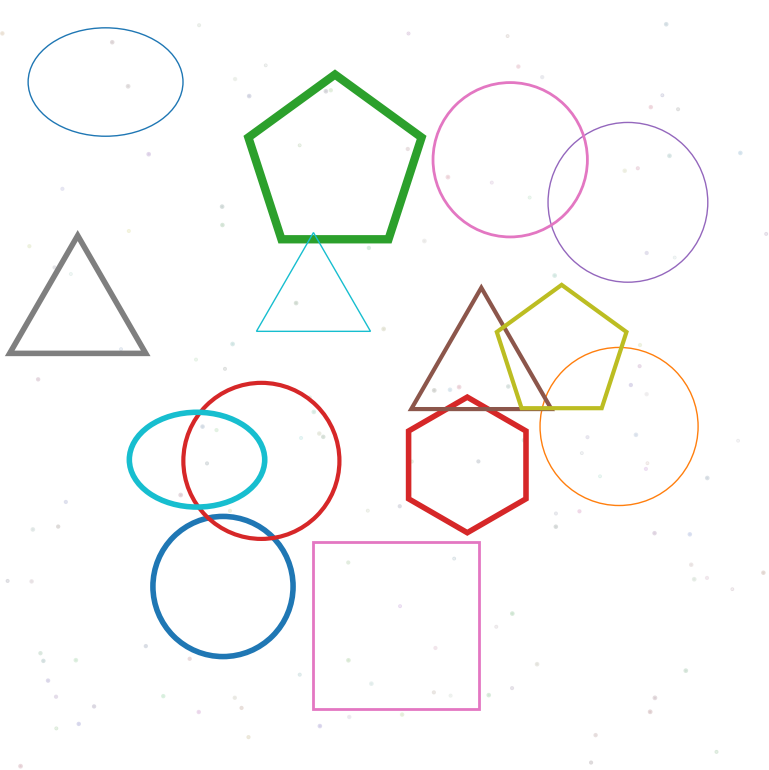[{"shape": "circle", "thickness": 2, "radius": 0.46, "center": [0.29, 0.238]}, {"shape": "oval", "thickness": 0.5, "radius": 0.5, "center": [0.137, 0.893]}, {"shape": "circle", "thickness": 0.5, "radius": 0.51, "center": [0.804, 0.446]}, {"shape": "pentagon", "thickness": 3, "radius": 0.59, "center": [0.435, 0.785]}, {"shape": "circle", "thickness": 1.5, "radius": 0.51, "center": [0.339, 0.401]}, {"shape": "hexagon", "thickness": 2, "radius": 0.44, "center": [0.607, 0.396]}, {"shape": "circle", "thickness": 0.5, "radius": 0.52, "center": [0.815, 0.737]}, {"shape": "triangle", "thickness": 1.5, "radius": 0.53, "center": [0.625, 0.521]}, {"shape": "square", "thickness": 1, "radius": 0.54, "center": [0.514, 0.188]}, {"shape": "circle", "thickness": 1, "radius": 0.5, "center": [0.663, 0.793]}, {"shape": "triangle", "thickness": 2, "radius": 0.51, "center": [0.101, 0.592]}, {"shape": "pentagon", "thickness": 1.5, "radius": 0.44, "center": [0.729, 0.541]}, {"shape": "oval", "thickness": 2, "radius": 0.44, "center": [0.256, 0.403]}, {"shape": "triangle", "thickness": 0.5, "radius": 0.43, "center": [0.407, 0.612]}]